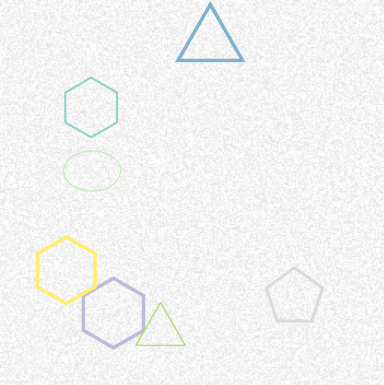[{"shape": "hexagon", "thickness": 1.5, "radius": 0.39, "center": [0.237, 0.721]}, {"shape": "hexagon", "thickness": 2.5, "radius": 0.45, "center": [0.295, 0.187]}, {"shape": "triangle", "thickness": 2.5, "radius": 0.48, "center": [0.546, 0.891]}, {"shape": "triangle", "thickness": 1, "radius": 0.37, "center": [0.417, 0.14]}, {"shape": "pentagon", "thickness": 2, "radius": 0.38, "center": [0.765, 0.228]}, {"shape": "oval", "thickness": 1, "radius": 0.37, "center": [0.239, 0.556]}, {"shape": "hexagon", "thickness": 2.5, "radius": 0.43, "center": [0.172, 0.298]}]